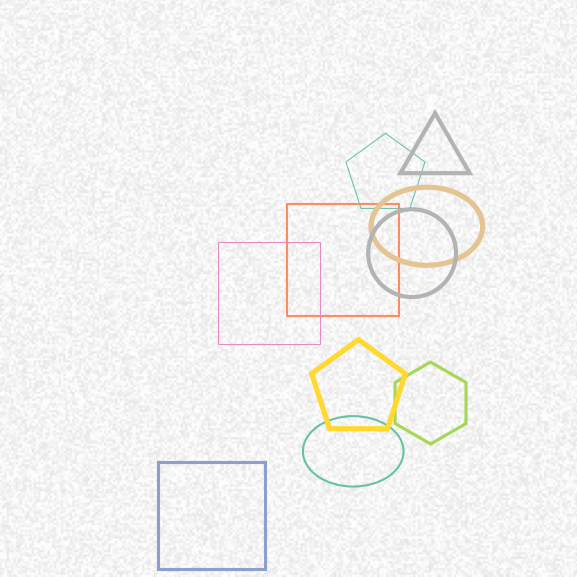[{"shape": "pentagon", "thickness": 0.5, "radius": 0.36, "center": [0.667, 0.696]}, {"shape": "oval", "thickness": 1, "radius": 0.44, "center": [0.612, 0.218]}, {"shape": "square", "thickness": 1, "radius": 0.49, "center": [0.594, 0.548]}, {"shape": "square", "thickness": 1.5, "radius": 0.46, "center": [0.366, 0.106]}, {"shape": "square", "thickness": 0.5, "radius": 0.44, "center": [0.466, 0.492]}, {"shape": "hexagon", "thickness": 1.5, "radius": 0.35, "center": [0.746, 0.301]}, {"shape": "pentagon", "thickness": 2.5, "radius": 0.43, "center": [0.621, 0.326]}, {"shape": "oval", "thickness": 2.5, "radius": 0.48, "center": [0.739, 0.607]}, {"shape": "circle", "thickness": 2, "radius": 0.38, "center": [0.714, 0.561]}, {"shape": "triangle", "thickness": 2, "radius": 0.35, "center": [0.753, 0.734]}]